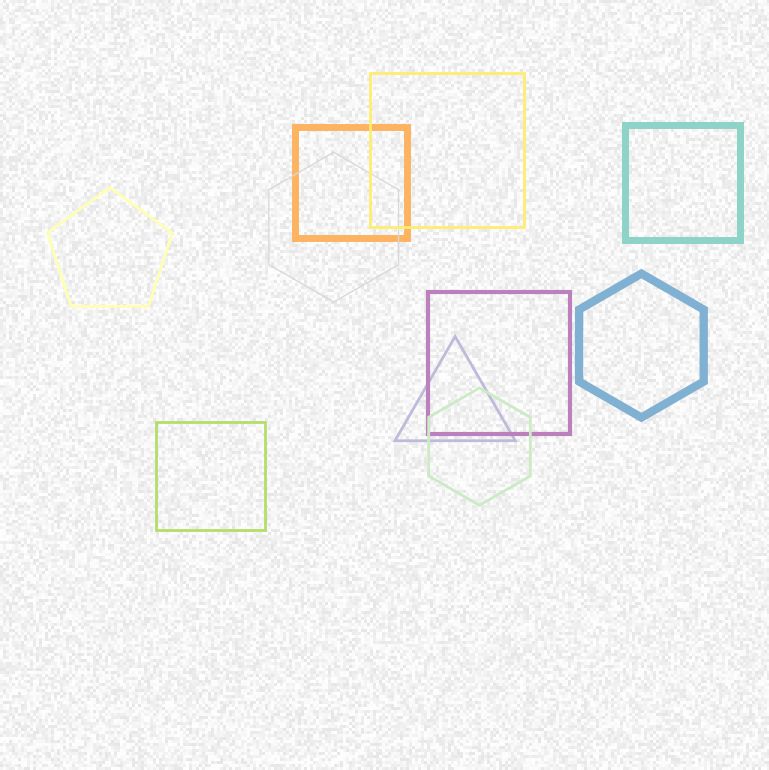[{"shape": "square", "thickness": 2.5, "radius": 0.37, "center": [0.886, 0.763]}, {"shape": "pentagon", "thickness": 1, "radius": 0.43, "center": [0.143, 0.671]}, {"shape": "triangle", "thickness": 1, "radius": 0.45, "center": [0.591, 0.473]}, {"shape": "hexagon", "thickness": 3, "radius": 0.47, "center": [0.833, 0.551]}, {"shape": "square", "thickness": 2.5, "radius": 0.36, "center": [0.456, 0.763]}, {"shape": "square", "thickness": 1, "radius": 0.35, "center": [0.273, 0.382]}, {"shape": "hexagon", "thickness": 0.5, "radius": 0.49, "center": [0.433, 0.705]}, {"shape": "square", "thickness": 1.5, "radius": 0.46, "center": [0.648, 0.529]}, {"shape": "hexagon", "thickness": 1, "radius": 0.38, "center": [0.623, 0.42]}, {"shape": "square", "thickness": 1, "radius": 0.5, "center": [0.58, 0.805]}]